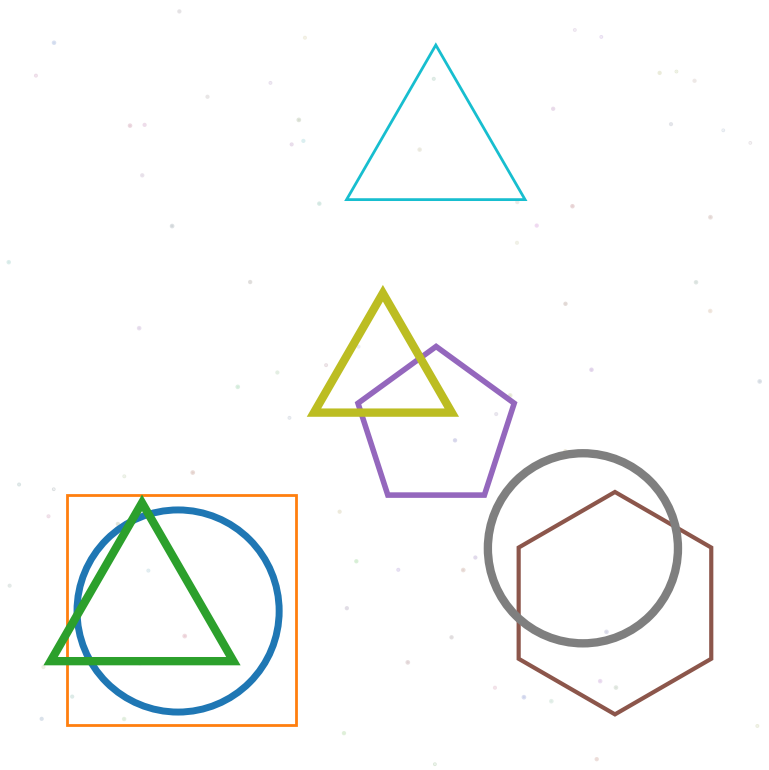[{"shape": "circle", "thickness": 2.5, "radius": 0.66, "center": [0.231, 0.206]}, {"shape": "square", "thickness": 1, "radius": 0.75, "center": [0.236, 0.208]}, {"shape": "triangle", "thickness": 3, "radius": 0.69, "center": [0.184, 0.21]}, {"shape": "pentagon", "thickness": 2, "radius": 0.53, "center": [0.566, 0.443]}, {"shape": "hexagon", "thickness": 1.5, "radius": 0.72, "center": [0.799, 0.217]}, {"shape": "circle", "thickness": 3, "radius": 0.62, "center": [0.757, 0.288]}, {"shape": "triangle", "thickness": 3, "radius": 0.52, "center": [0.497, 0.516]}, {"shape": "triangle", "thickness": 1, "radius": 0.67, "center": [0.566, 0.808]}]